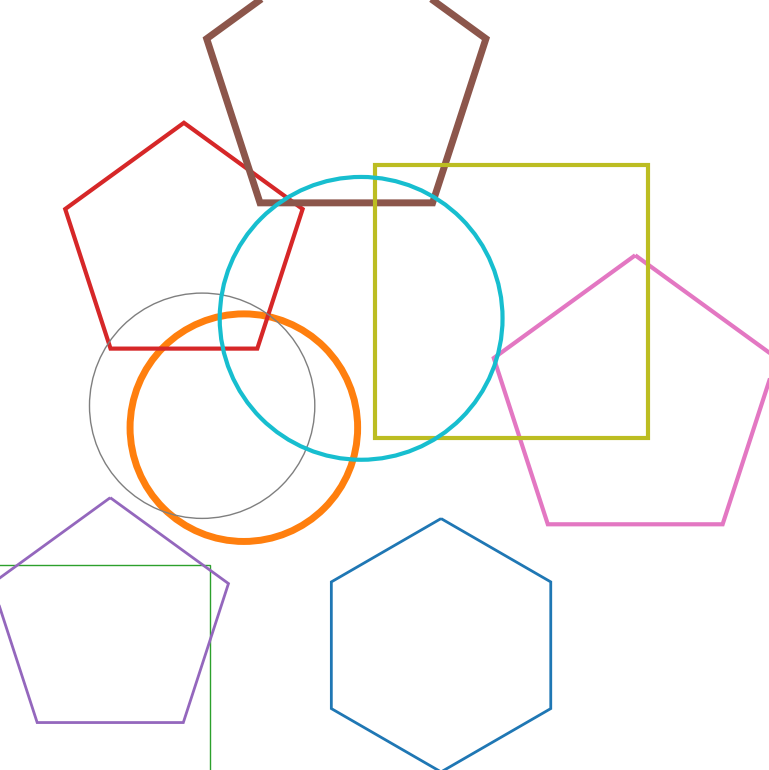[{"shape": "hexagon", "thickness": 1, "radius": 0.82, "center": [0.573, 0.162]}, {"shape": "circle", "thickness": 2.5, "radius": 0.74, "center": [0.317, 0.445]}, {"shape": "square", "thickness": 0.5, "radius": 0.77, "center": [0.119, 0.113]}, {"shape": "pentagon", "thickness": 1.5, "radius": 0.81, "center": [0.239, 0.678]}, {"shape": "pentagon", "thickness": 1, "radius": 0.81, "center": [0.143, 0.192]}, {"shape": "pentagon", "thickness": 2.5, "radius": 0.95, "center": [0.45, 0.891]}, {"shape": "pentagon", "thickness": 1.5, "radius": 0.97, "center": [0.825, 0.475]}, {"shape": "circle", "thickness": 0.5, "radius": 0.73, "center": [0.263, 0.473]}, {"shape": "square", "thickness": 1.5, "radius": 0.88, "center": [0.664, 0.609]}, {"shape": "circle", "thickness": 1.5, "radius": 0.92, "center": [0.469, 0.587]}]